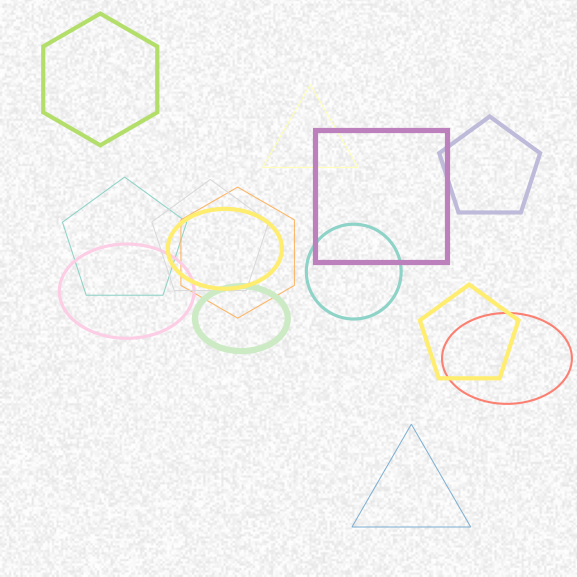[{"shape": "circle", "thickness": 1.5, "radius": 0.41, "center": [0.613, 0.529]}, {"shape": "pentagon", "thickness": 0.5, "radius": 0.57, "center": [0.216, 0.579]}, {"shape": "triangle", "thickness": 0.5, "radius": 0.48, "center": [0.537, 0.757]}, {"shape": "pentagon", "thickness": 2, "radius": 0.46, "center": [0.848, 0.706]}, {"shape": "oval", "thickness": 1, "radius": 0.56, "center": [0.878, 0.378]}, {"shape": "triangle", "thickness": 0.5, "radius": 0.59, "center": [0.712, 0.146]}, {"shape": "hexagon", "thickness": 0.5, "radius": 0.57, "center": [0.412, 0.562]}, {"shape": "hexagon", "thickness": 2, "radius": 0.57, "center": [0.174, 0.862]}, {"shape": "oval", "thickness": 1.5, "radius": 0.58, "center": [0.219, 0.495]}, {"shape": "pentagon", "thickness": 0.5, "radius": 0.53, "center": [0.364, 0.582]}, {"shape": "square", "thickness": 2.5, "radius": 0.57, "center": [0.66, 0.66]}, {"shape": "oval", "thickness": 3, "radius": 0.4, "center": [0.418, 0.447]}, {"shape": "pentagon", "thickness": 2, "radius": 0.45, "center": [0.812, 0.417]}, {"shape": "oval", "thickness": 2, "radius": 0.49, "center": [0.389, 0.568]}]